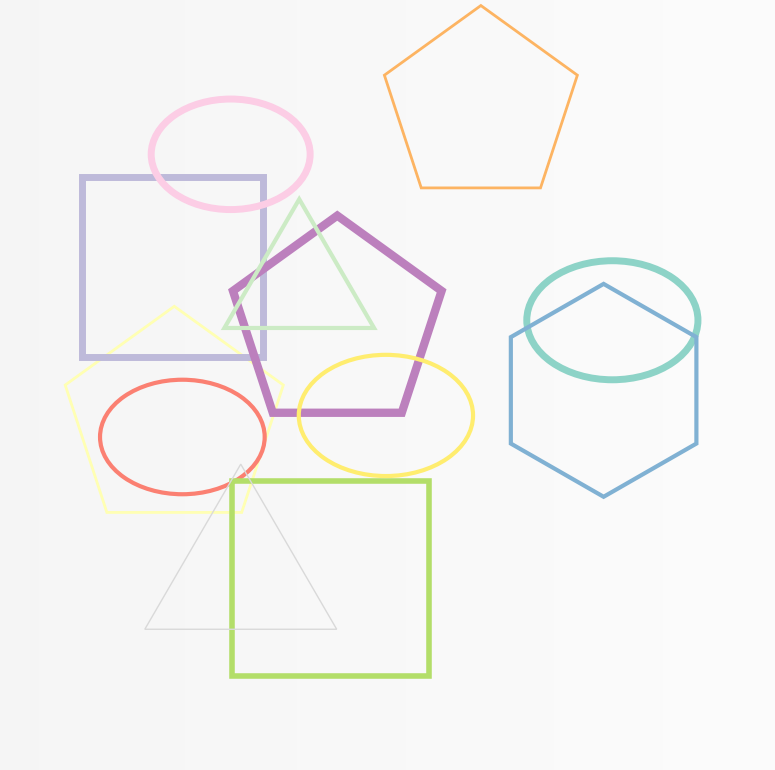[{"shape": "oval", "thickness": 2.5, "radius": 0.55, "center": [0.79, 0.584]}, {"shape": "pentagon", "thickness": 1, "radius": 0.74, "center": [0.225, 0.454]}, {"shape": "square", "thickness": 2.5, "radius": 0.58, "center": [0.223, 0.654]}, {"shape": "oval", "thickness": 1.5, "radius": 0.53, "center": [0.235, 0.432]}, {"shape": "hexagon", "thickness": 1.5, "radius": 0.69, "center": [0.779, 0.493]}, {"shape": "pentagon", "thickness": 1, "radius": 0.65, "center": [0.62, 0.862]}, {"shape": "square", "thickness": 2, "radius": 0.63, "center": [0.426, 0.249]}, {"shape": "oval", "thickness": 2.5, "radius": 0.51, "center": [0.298, 0.8]}, {"shape": "triangle", "thickness": 0.5, "radius": 0.71, "center": [0.311, 0.254]}, {"shape": "pentagon", "thickness": 3, "radius": 0.71, "center": [0.435, 0.578]}, {"shape": "triangle", "thickness": 1.5, "radius": 0.56, "center": [0.386, 0.63]}, {"shape": "oval", "thickness": 1.5, "radius": 0.56, "center": [0.498, 0.46]}]